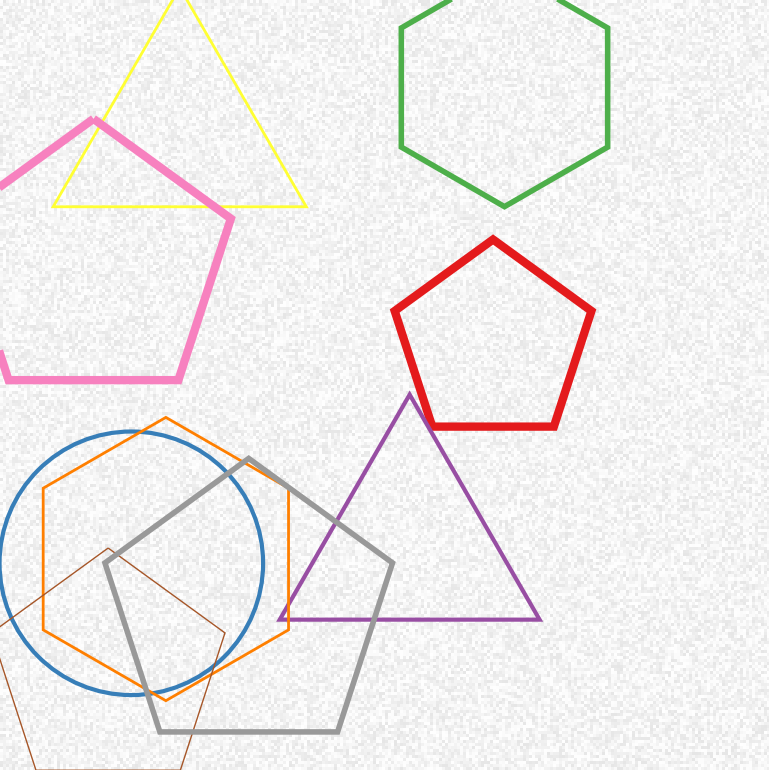[{"shape": "pentagon", "thickness": 3, "radius": 0.67, "center": [0.64, 0.555]}, {"shape": "circle", "thickness": 1.5, "radius": 0.86, "center": [0.171, 0.268]}, {"shape": "hexagon", "thickness": 2, "radius": 0.77, "center": [0.655, 0.886]}, {"shape": "triangle", "thickness": 1.5, "radius": 0.97, "center": [0.532, 0.293]}, {"shape": "hexagon", "thickness": 1, "radius": 0.92, "center": [0.215, 0.274]}, {"shape": "triangle", "thickness": 1, "radius": 0.95, "center": [0.233, 0.826]}, {"shape": "pentagon", "thickness": 0.5, "radius": 0.8, "center": [0.14, 0.129]}, {"shape": "pentagon", "thickness": 3, "radius": 0.94, "center": [0.121, 0.658]}, {"shape": "pentagon", "thickness": 2, "radius": 0.98, "center": [0.323, 0.208]}]